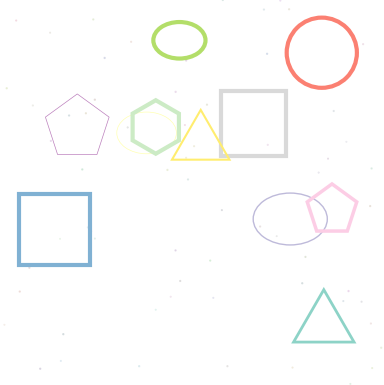[{"shape": "triangle", "thickness": 2, "radius": 0.45, "center": [0.841, 0.157]}, {"shape": "oval", "thickness": 0.5, "radius": 0.39, "center": [0.381, 0.655]}, {"shape": "oval", "thickness": 1, "radius": 0.48, "center": [0.754, 0.431]}, {"shape": "circle", "thickness": 3, "radius": 0.46, "center": [0.836, 0.863]}, {"shape": "square", "thickness": 3, "radius": 0.46, "center": [0.142, 0.404]}, {"shape": "oval", "thickness": 3, "radius": 0.34, "center": [0.466, 0.895]}, {"shape": "pentagon", "thickness": 2.5, "radius": 0.34, "center": [0.862, 0.455]}, {"shape": "square", "thickness": 3, "radius": 0.42, "center": [0.658, 0.678]}, {"shape": "pentagon", "thickness": 0.5, "radius": 0.43, "center": [0.201, 0.669]}, {"shape": "hexagon", "thickness": 3, "radius": 0.35, "center": [0.405, 0.67]}, {"shape": "triangle", "thickness": 1.5, "radius": 0.43, "center": [0.521, 0.628]}]